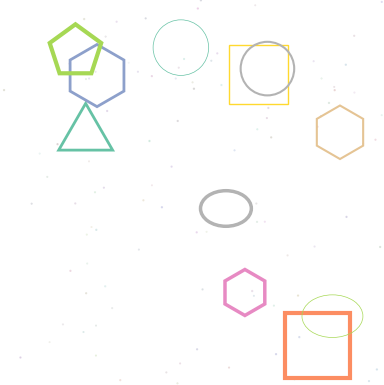[{"shape": "triangle", "thickness": 2, "radius": 0.4, "center": [0.223, 0.651]}, {"shape": "circle", "thickness": 0.5, "radius": 0.36, "center": [0.47, 0.876]}, {"shape": "square", "thickness": 3, "radius": 0.42, "center": [0.824, 0.102]}, {"shape": "hexagon", "thickness": 2, "radius": 0.4, "center": [0.252, 0.804]}, {"shape": "hexagon", "thickness": 2.5, "radius": 0.3, "center": [0.636, 0.24]}, {"shape": "oval", "thickness": 0.5, "radius": 0.4, "center": [0.863, 0.179]}, {"shape": "pentagon", "thickness": 3, "radius": 0.35, "center": [0.196, 0.867]}, {"shape": "square", "thickness": 1, "radius": 0.38, "center": [0.672, 0.807]}, {"shape": "hexagon", "thickness": 1.5, "radius": 0.35, "center": [0.883, 0.656]}, {"shape": "oval", "thickness": 2.5, "radius": 0.33, "center": [0.587, 0.458]}, {"shape": "circle", "thickness": 1.5, "radius": 0.35, "center": [0.695, 0.822]}]